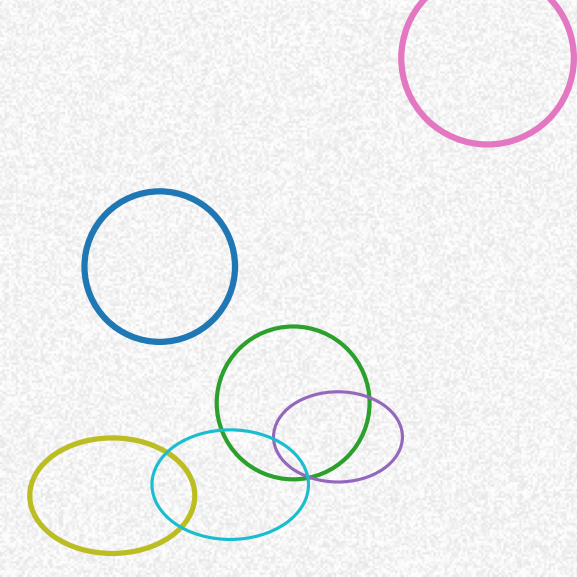[{"shape": "circle", "thickness": 3, "radius": 0.65, "center": [0.277, 0.537]}, {"shape": "circle", "thickness": 2, "radius": 0.66, "center": [0.508, 0.301]}, {"shape": "oval", "thickness": 1.5, "radius": 0.56, "center": [0.585, 0.243]}, {"shape": "circle", "thickness": 3, "radius": 0.75, "center": [0.844, 0.898]}, {"shape": "oval", "thickness": 2.5, "radius": 0.71, "center": [0.194, 0.141]}, {"shape": "oval", "thickness": 1.5, "radius": 0.68, "center": [0.399, 0.16]}]